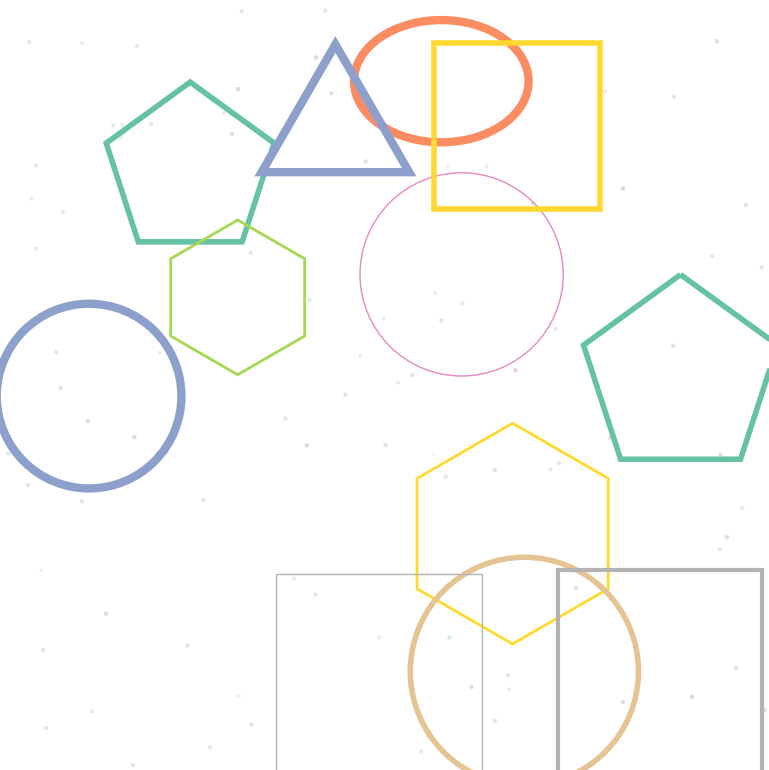[{"shape": "pentagon", "thickness": 2, "radius": 0.66, "center": [0.884, 0.511]}, {"shape": "pentagon", "thickness": 2, "radius": 0.57, "center": [0.247, 0.779]}, {"shape": "oval", "thickness": 3, "radius": 0.57, "center": [0.573, 0.895]}, {"shape": "circle", "thickness": 3, "radius": 0.6, "center": [0.116, 0.486]}, {"shape": "triangle", "thickness": 3, "radius": 0.55, "center": [0.436, 0.832]}, {"shape": "circle", "thickness": 0.5, "radius": 0.66, "center": [0.6, 0.644]}, {"shape": "hexagon", "thickness": 1, "radius": 0.5, "center": [0.309, 0.614]}, {"shape": "hexagon", "thickness": 1, "radius": 0.72, "center": [0.666, 0.307]}, {"shape": "square", "thickness": 2, "radius": 0.54, "center": [0.672, 0.837]}, {"shape": "circle", "thickness": 2, "radius": 0.74, "center": [0.681, 0.128]}, {"shape": "square", "thickness": 1.5, "radius": 0.66, "center": [0.857, 0.127]}, {"shape": "square", "thickness": 0.5, "radius": 0.67, "center": [0.492, 0.121]}]